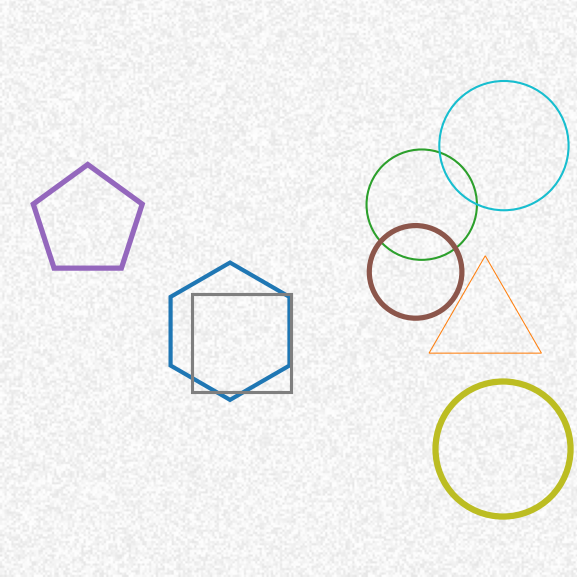[{"shape": "hexagon", "thickness": 2, "radius": 0.59, "center": [0.398, 0.426]}, {"shape": "triangle", "thickness": 0.5, "radius": 0.56, "center": [0.84, 0.444]}, {"shape": "circle", "thickness": 1, "radius": 0.48, "center": [0.73, 0.645]}, {"shape": "pentagon", "thickness": 2.5, "radius": 0.5, "center": [0.152, 0.615]}, {"shape": "circle", "thickness": 2.5, "radius": 0.4, "center": [0.72, 0.528]}, {"shape": "square", "thickness": 1.5, "radius": 0.43, "center": [0.418, 0.405]}, {"shape": "circle", "thickness": 3, "radius": 0.58, "center": [0.871, 0.222]}, {"shape": "circle", "thickness": 1, "radius": 0.56, "center": [0.873, 0.747]}]